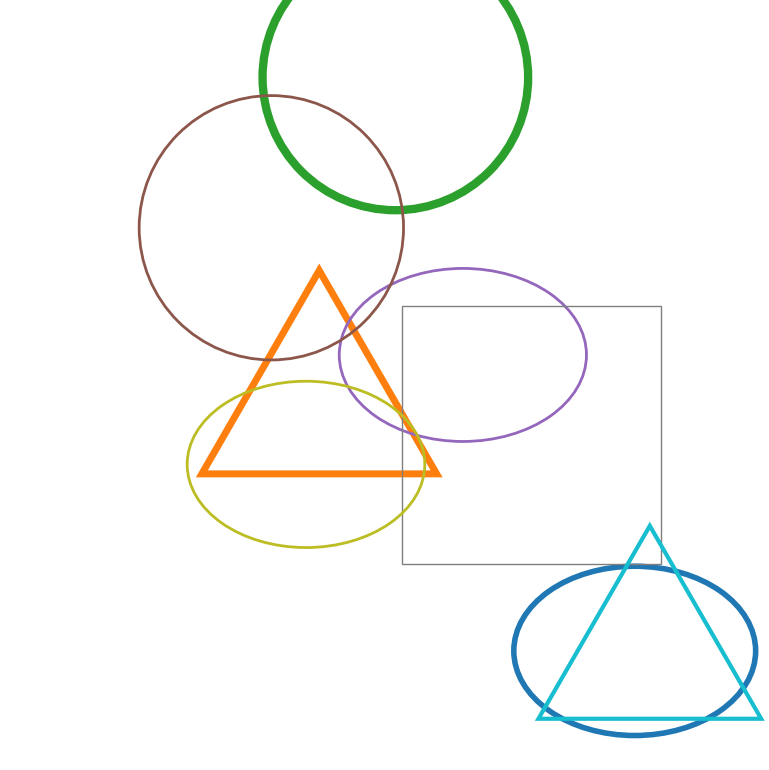[{"shape": "oval", "thickness": 2, "radius": 0.79, "center": [0.824, 0.155]}, {"shape": "triangle", "thickness": 2.5, "radius": 0.88, "center": [0.415, 0.473]}, {"shape": "circle", "thickness": 3, "radius": 0.86, "center": [0.513, 0.899]}, {"shape": "oval", "thickness": 1, "radius": 0.8, "center": [0.601, 0.539]}, {"shape": "circle", "thickness": 1, "radius": 0.86, "center": [0.352, 0.704]}, {"shape": "square", "thickness": 0.5, "radius": 0.84, "center": [0.69, 0.435]}, {"shape": "oval", "thickness": 1, "radius": 0.77, "center": [0.397, 0.397]}, {"shape": "triangle", "thickness": 1.5, "radius": 0.84, "center": [0.844, 0.15]}]